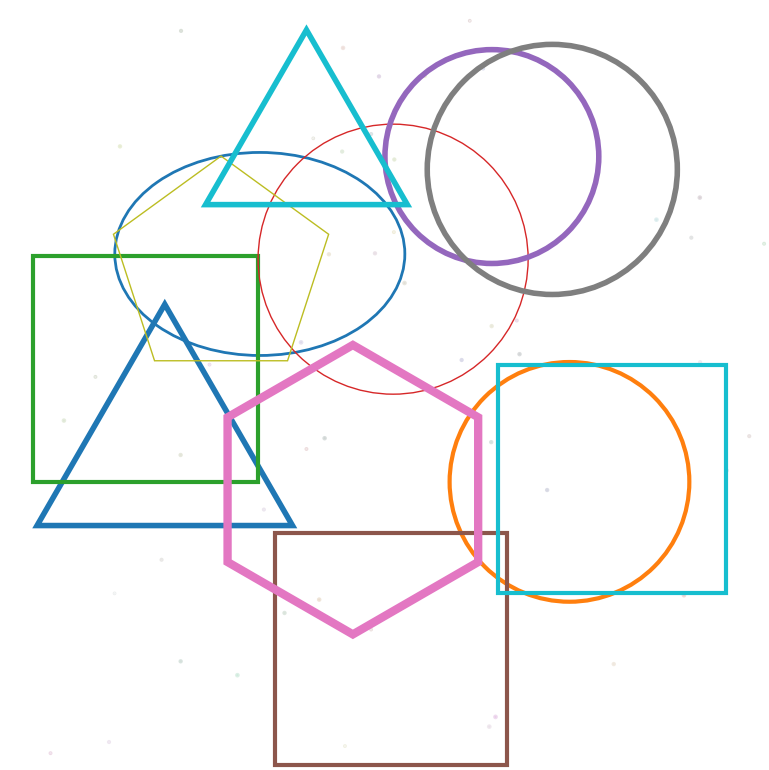[{"shape": "oval", "thickness": 1, "radius": 0.94, "center": [0.337, 0.67]}, {"shape": "triangle", "thickness": 2, "radius": 0.96, "center": [0.214, 0.413]}, {"shape": "circle", "thickness": 1.5, "radius": 0.78, "center": [0.74, 0.374]}, {"shape": "square", "thickness": 1.5, "radius": 0.73, "center": [0.189, 0.52]}, {"shape": "circle", "thickness": 0.5, "radius": 0.88, "center": [0.511, 0.663]}, {"shape": "circle", "thickness": 2, "radius": 0.69, "center": [0.639, 0.797]}, {"shape": "square", "thickness": 1.5, "radius": 0.75, "center": [0.508, 0.157]}, {"shape": "hexagon", "thickness": 3, "radius": 0.94, "center": [0.458, 0.364]}, {"shape": "circle", "thickness": 2, "radius": 0.81, "center": [0.717, 0.78]}, {"shape": "pentagon", "thickness": 0.5, "radius": 0.73, "center": [0.287, 0.65]}, {"shape": "square", "thickness": 1.5, "radius": 0.74, "center": [0.795, 0.378]}, {"shape": "triangle", "thickness": 2, "radius": 0.76, "center": [0.398, 0.81]}]